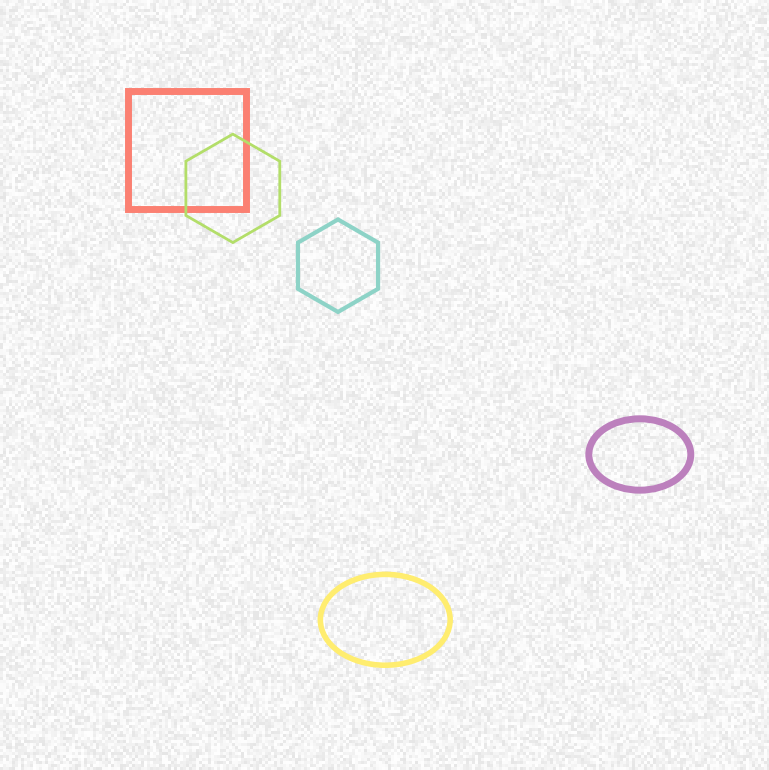[{"shape": "hexagon", "thickness": 1.5, "radius": 0.3, "center": [0.439, 0.655]}, {"shape": "square", "thickness": 2.5, "radius": 0.38, "center": [0.243, 0.806]}, {"shape": "hexagon", "thickness": 1, "radius": 0.35, "center": [0.302, 0.755]}, {"shape": "oval", "thickness": 2.5, "radius": 0.33, "center": [0.831, 0.41]}, {"shape": "oval", "thickness": 2, "radius": 0.42, "center": [0.5, 0.195]}]